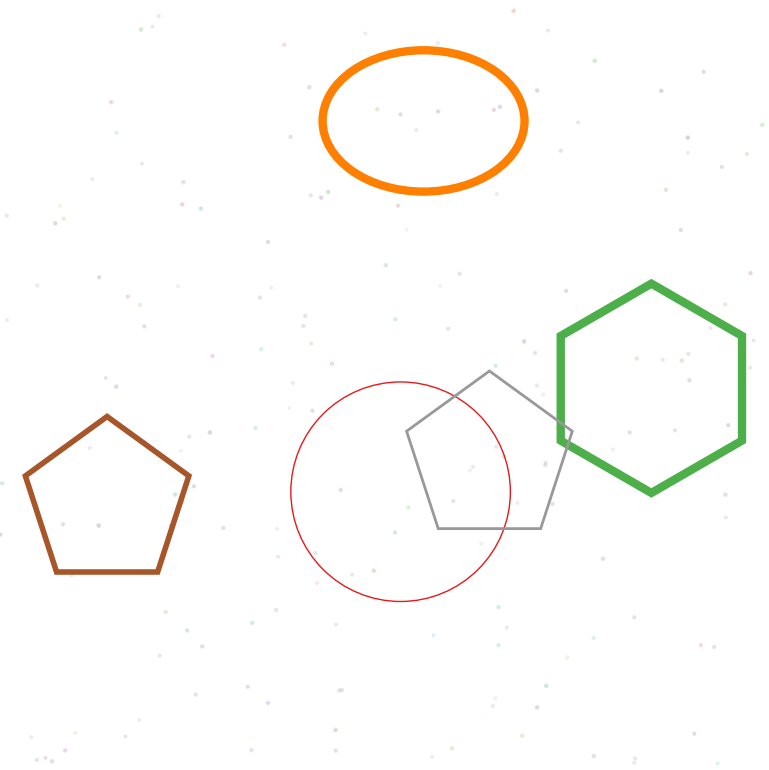[{"shape": "circle", "thickness": 0.5, "radius": 0.71, "center": [0.52, 0.361]}, {"shape": "hexagon", "thickness": 3, "radius": 0.68, "center": [0.846, 0.496]}, {"shape": "oval", "thickness": 3, "radius": 0.66, "center": [0.55, 0.843]}, {"shape": "pentagon", "thickness": 2, "radius": 0.56, "center": [0.139, 0.347]}, {"shape": "pentagon", "thickness": 1, "radius": 0.57, "center": [0.636, 0.405]}]